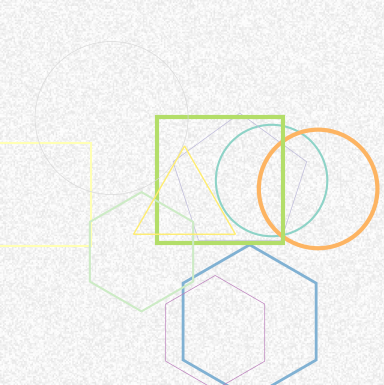[{"shape": "circle", "thickness": 1.5, "radius": 0.72, "center": [0.705, 0.531]}, {"shape": "square", "thickness": 1.5, "radius": 0.67, "center": [0.103, 0.495]}, {"shape": "pentagon", "thickness": 0.5, "radius": 0.91, "center": [0.623, 0.524]}, {"shape": "hexagon", "thickness": 2, "radius": 1.0, "center": [0.648, 0.165]}, {"shape": "circle", "thickness": 3, "radius": 0.77, "center": [0.826, 0.509]}, {"shape": "square", "thickness": 3, "radius": 0.82, "center": [0.573, 0.533]}, {"shape": "circle", "thickness": 0.5, "radius": 0.99, "center": [0.29, 0.693]}, {"shape": "hexagon", "thickness": 0.5, "radius": 0.74, "center": [0.559, 0.136]}, {"shape": "hexagon", "thickness": 1.5, "radius": 0.77, "center": [0.368, 0.346]}, {"shape": "triangle", "thickness": 1, "radius": 0.76, "center": [0.479, 0.468]}]